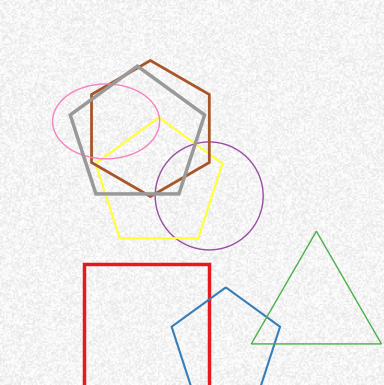[{"shape": "square", "thickness": 2.5, "radius": 0.81, "center": [0.381, 0.153]}, {"shape": "pentagon", "thickness": 1.5, "radius": 0.74, "center": [0.587, 0.106]}, {"shape": "triangle", "thickness": 1, "radius": 0.98, "center": [0.822, 0.204]}, {"shape": "circle", "thickness": 1, "radius": 0.7, "center": [0.543, 0.491]}, {"shape": "pentagon", "thickness": 1.5, "radius": 0.87, "center": [0.413, 0.522]}, {"shape": "hexagon", "thickness": 2, "radius": 0.88, "center": [0.391, 0.666]}, {"shape": "oval", "thickness": 1, "radius": 0.69, "center": [0.276, 0.685]}, {"shape": "pentagon", "thickness": 2.5, "radius": 0.92, "center": [0.357, 0.645]}]